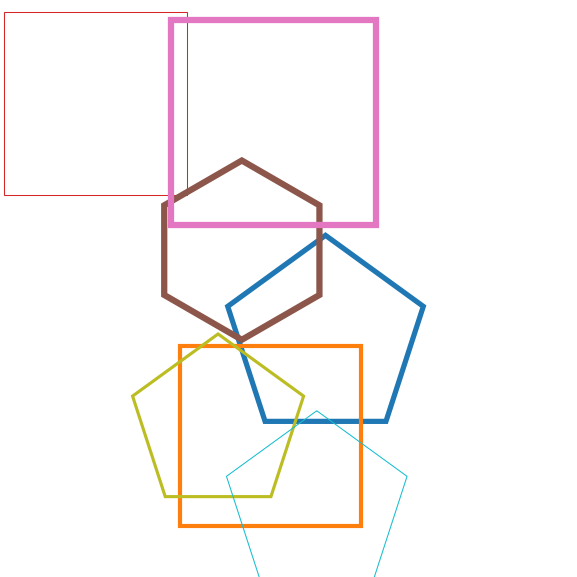[{"shape": "pentagon", "thickness": 2.5, "radius": 0.89, "center": [0.564, 0.414]}, {"shape": "square", "thickness": 2, "radius": 0.78, "center": [0.468, 0.244]}, {"shape": "square", "thickness": 0.5, "radius": 0.79, "center": [0.166, 0.82]}, {"shape": "hexagon", "thickness": 3, "radius": 0.78, "center": [0.419, 0.566]}, {"shape": "square", "thickness": 3, "radius": 0.89, "center": [0.473, 0.787]}, {"shape": "pentagon", "thickness": 1.5, "radius": 0.78, "center": [0.378, 0.265]}, {"shape": "pentagon", "thickness": 0.5, "radius": 0.82, "center": [0.548, 0.123]}]